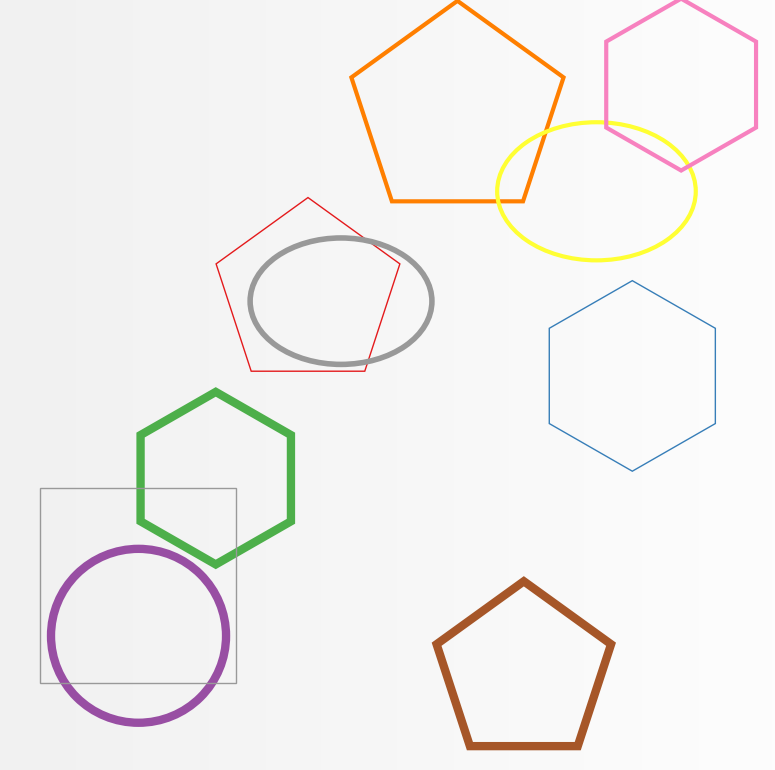[{"shape": "pentagon", "thickness": 0.5, "radius": 0.62, "center": [0.397, 0.619]}, {"shape": "hexagon", "thickness": 0.5, "radius": 0.62, "center": [0.816, 0.512]}, {"shape": "hexagon", "thickness": 3, "radius": 0.56, "center": [0.278, 0.379]}, {"shape": "circle", "thickness": 3, "radius": 0.56, "center": [0.179, 0.174]}, {"shape": "pentagon", "thickness": 1.5, "radius": 0.72, "center": [0.59, 0.855]}, {"shape": "oval", "thickness": 1.5, "radius": 0.64, "center": [0.77, 0.752]}, {"shape": "pentagon", "thickness": 3, "radius": 0.59, "center": [0.676, 0.127]}, {"shape": "hexagon", "thickness": 1.5, "radius": 0.56, "center": [0.879, 0.89]}, {"shape": "oval", "thickness": 2, "radius": 0.59, "center": [0.44, 0.609]}, {"shape": "square", "thickness": 0.5, "radius": 0.63, "center": [0.178, 0.24]}]